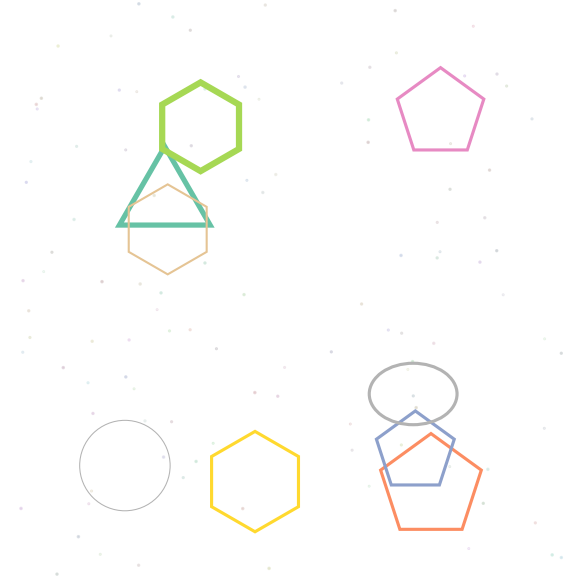[{"shape": "triangle", "thickness": 2.5, "radius": 0.45, "center": [0.285, 0.655]}, {"shape": "pentagon", "thickness": 1.5, "radius": 0.46, "center": [0.746, 0.157]}, {"shape": "pentagon", "thickness": 1.5, "radius": 0.35, "center": [0.719, 0.217]}, {"shape": "pentagon", "thickness": 1.5, "radius": 0.39, "center": [0.763, 0.803]}, {"shape": "hexagon", "thickness": 3, "radius": 0.38, "center": [0.347, 0.78]}, {"shape": "hexagon", "thickness": 1.5, "radius": 0.43, "center": [0.442, 0.165]}, {"shape": "hexagon", "thickness": 1, "radius": 0.39, "center": [0.29, 0.602]}, {"shape": "oval", "thickness": 1.5, "radius": 0.38, "center": [0.715, 0.317]}, {"shape": "circle", "thickness": 0.5, "radius": 0.39, "center": [0.216, 0.193]}]